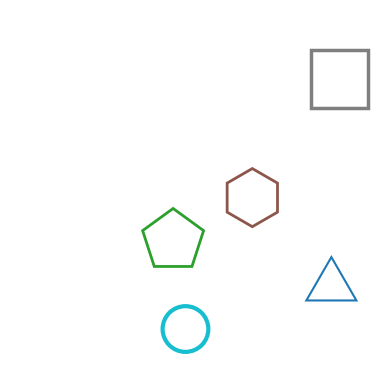[{"shape": "triangle", "thickness": 1.5, "radius": 0.38, "center": [0.861, 0.257]}, {"shape": "pentagon", "thickness": 2, "radius": 0.42, "center": [0.45, 0.375]}, {"shape": "hexagon", "thickness": 2, "radius": 0.38, "center": [0.655, 0.487]}, {"shape": "square", "thickness": 2.5, "radius": 0.37, "center": [0.881, 0.795]}, {"shape": "circle", "thickness": 3, "radius": 0.3, "center": [0.482, 0.145]}]